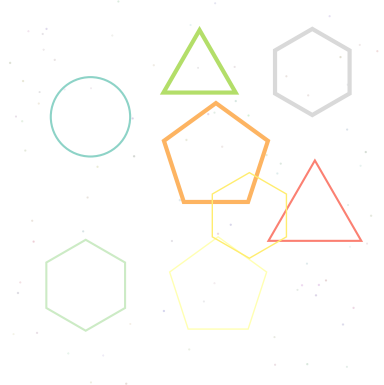[{"shape": "circle", "thickness": 1.5, "radius": 0.52, "center": [0.235, 0.697]}, {"shape": "pentagon", "thickness": 1, "radius": 0.66, "center": [0.567, 0.252]}, {"shape": "triangle", "thickness": 1.5, "radius": 0.7, "center": [0.818, 0.444]}, {"shape": "pentagon", "thickness": 3, "radius": 0.71, "center": [0.561, 0.59]}, {"shape": "triangle", "thickness": 3, "radius": 0.54, "center": [0.518, 0.814]}, {"shape": "hexagon", "thickness": 3, "radius": 0.56, "center": [0.811, 0.813]}, {"shape": "hexagon", "thickness": 1.5, "radius": 0.59, "center": [0.223, 0.259]}, {"shape": "hexagon", "thickness": 1, "radius": 0.56, "center": [0.648, 0.44]}]